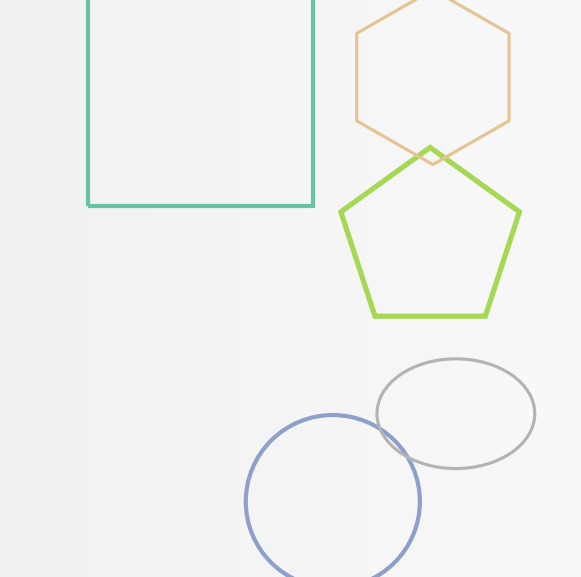[{"shape": "square", "thickness": 2, "radius": 0.97, "center": [0.345, 0.837]}, {"shape": "circle", "thickness": 2, "radius": 0.75, "center": [0.573, 0.131]}, {"shape": "pentagon", "thickness": 2.5, "radius": 0.81, "center": [0.74, 0.582]}, {"shape": "hexagon", "thickness": 1.5, "radius": 0.76, "center": [0.745, 0.866]}, {"shape": "oval", "thickness": 1.5, "radius": 0.68, "center": [0.784, 0.283]}]